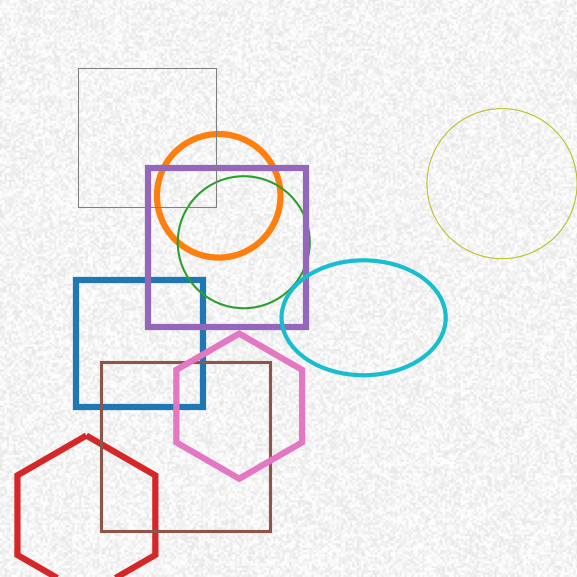[{"shape": "square", "thickness": 3, "radius": 0.55, "center": [0.242, 0.404]}, {"shape": "circle", "thickness": 3, "radius": 0.53, "center": [0.379, 0.66]}, {"shape": "circle", "thickness": 1, "radius": 0.57, "center": [0.422, 0.58]}, {"shape": "hexagon", "thickness": 3, "radius": 0.69, "center": [0.15, 0.107]}, {"shape": "square", "thickness": 3, "radius": 0.69, "center": [0.393, 0.571]}, {"shape": "square", "thickness": 1.5, "radius": 0.73, "center": [0.32, 0.225]}, {"shape": "hexagon", "thickness": 3, "radius": 0.63, "center": [0.414, 0.296]}, {"shape": "square", "thickness": 0.5, "radius": 0.6, "center": [0.255, 0.761]}, {"shape": "circle", "thickness": 0.5, "radius": 0.65, "center": [0.869, 0.681]}, {"shape": "oval", "thickness": 2, "radius": 0.71, "center": [0.63, 0.449]}]